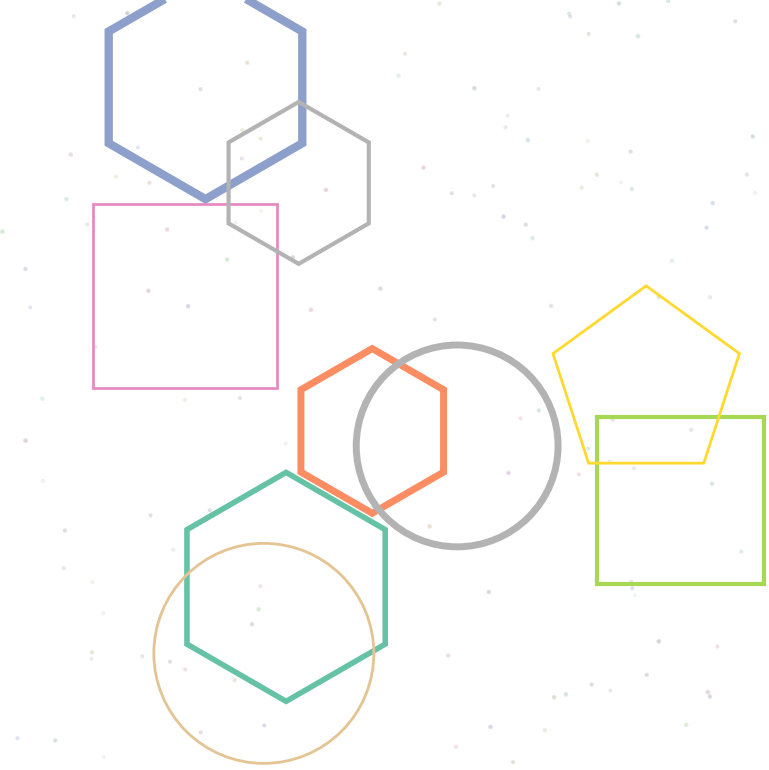[{"shape": "hexagon", "thickness": 2, "radius": 0.74, "center": [0.372, 0.238]}, {"shape": "hexagon", "thickness": 2.5, "radius": 0.53, "center": [0.483, 0.44]}, {"shape": "hexagon", "thickness": 3, "radius": 0.73, "center": [0.267, 0.887]}, {"shape": "square", "thickness": 1, "radius": 0.6, "center": [0.24, 0.615]}, {"shape": "square", "thickness": 1.5, "radius": 0.54, "center": [0.883, 0.35]}, {"shape": "pentagon", "thickness": 1, "radius": 0.64, "center": [0.839, 0.501]}, {"shape": "circle", "thickness": 1, "radius": 0.71, "center": [0.343, 0.151]}, {"shape": "circle", "thickness": 2.5, "radius": 0.66, "center": [0.594, 0.421]}, {"shape": "hexagon", "thickness": 1.5, "radius": 0.53, "center": [0.388, 0.762]}]